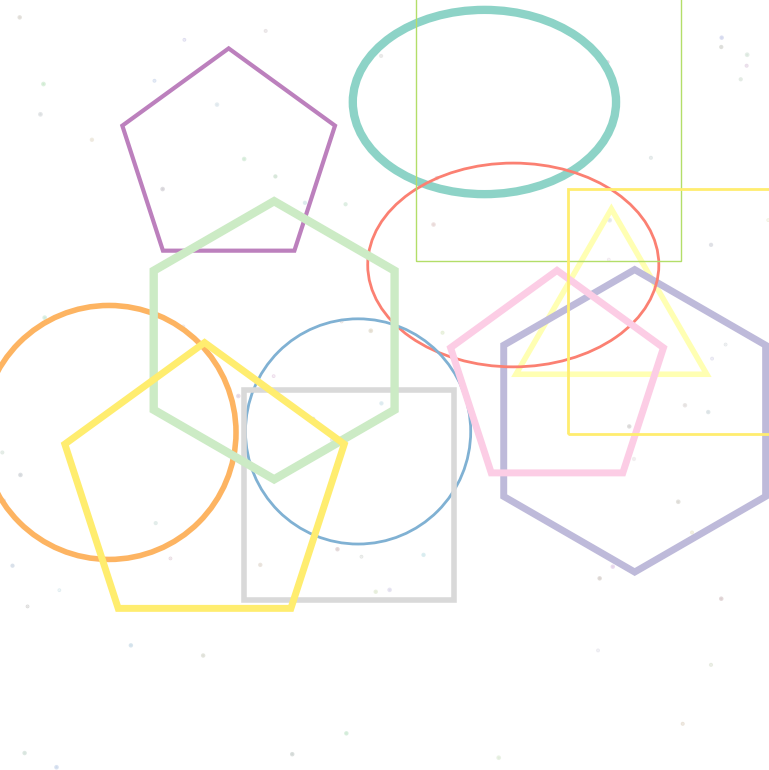[{"shape": "oval", "thickness": 3, "radius": 0.85, "center": [0.629, 0.868]}, {"shape": "triangle", "thickness": 2, "radius": 0.72, "center": [0.794, 0.586]}, {"shape": "hexagon", "thickness": 2.5, "radius": 0.98, "center": [0.824, 0.453]}, {"shape": "oval", "thickness": 1, "radius": 0.95, "center": [0.667, 0.656]}, {"shape": "circle", "thickness": 1, "radius": 0.73, "center": [0.465, 0.44]}, {"shape": "circle", "thickness": 2, "radius": 0.82, "center": [0.142, 0.438]}, {"shape": "square", "thickness": 0.5, "radius": 0.86, "center": [0.712, 0.833]}, {"shape": "pentagon", "thickness": 2.5, "radius": 0.73, "center": [0.723, 0.503]}, {"shape": "square", "thickness": 2, "radius": 0.68, "center": [0.453, 0.357]}, {"shape": "pentagon", "thickness": 1.5, "radius": 0.73, "center": [0.297, 0.792]}, {"shape": "hexagon", "thickness": 3, "radius": 0.9, "center": [0.356, 0.558]}, {"shape": "pentagon", "thickness": 2.5, "radius": 0.95, "center": [0.266, 0.364]}, {"shape": "square", "thickness": 1, "radius": 0.79, "center": [0.896, 0.595]}]